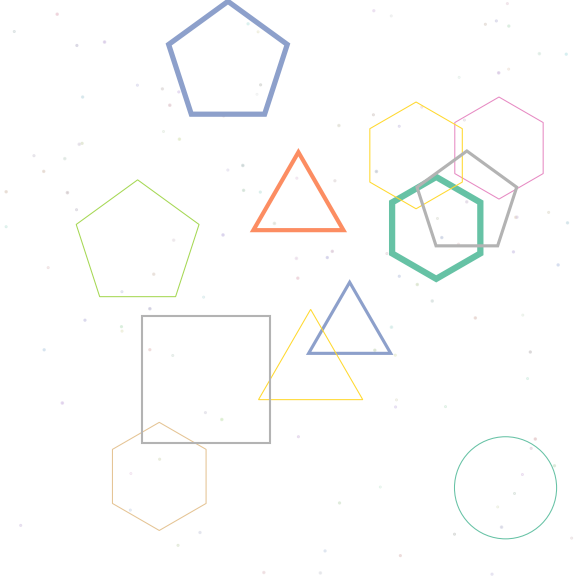[{"shape": "circle", "thickness": 0.5, "radius": 0.44, "center": [0.875, 0.154]}, {"shape": "hexagon", "thickness": 3, "radius": 0.44, "center": [0.755, 0.604]}, {"shape": "triangle", "thickness": 2, "radius": 0.45, "center": [0.517, 0.646]}, {"shape": "triangle", "thickness": 1.5, "radius": 0.41, "center": [0.605, 0.428]}, {"shape": "pentagon", "thickness": 2.5, "radius": 0.54, "center": [0.395, 0.889]}, {"shape": "hexagon", "thickness": 0.5, "radius": 0.44, "center": [0.864, 0.743]}, {"shape": "pentagon", "thickness": 0.5, "radius": 0.56, "center": [0.238, 0.576]}, {"shape": "triangle", "thickness": 0.5, "radius": 0.52, "center": [0.538, 0.359]}, {"shape": "hexagon", "thickness": 0.5, "radius": 0.46, "center": [0.72, 0.73]}, {"shape": "hexagon", "thickness": 0.5, "radius": 0.47, "center": [0.276, 0.174]}, {"shape": "pentagon", "thickness": 1.5, "radius": 0.45, "center": [0.808, 0.647]}, {"shape": "square", "thickness": 1, "radius": 0.55, "center": [0.356, 0.342]}]